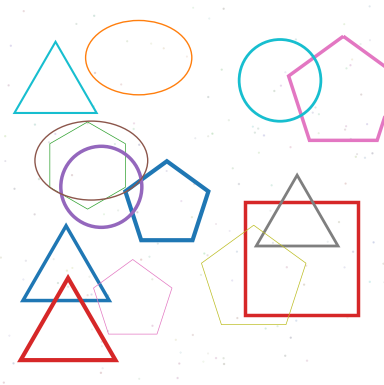[{"shape": "pentagon", "thickness": 3, "radius": 0.57, "center": [0.433, 0.468]}, {"shape": "triangle", "thickness": 2.5, "radius": 0.65, "center": [0.172, 0.284]}, {"shape": "oval", "thickness": 1, "radius": 0.69, "center": [0.36, 0.85]}, {"shape": "hexagon", "thickness": 0.5, "radius": 0.57, "center": [0.228, 0.57]}, {"shape": "triangle", "thickness": 3, "radius": 0.71, "center": [0.177, 0.136]}, {"shape": "square", "thickness": 2.5, "radius": 0.73, "center": [0.783, 0.329]}, {"shape": "circle", "thickness": 2.5, "radius": 0.53, "center": [0.263, 0.515]}, {"shape": "oval", "thickness": 1, "radius": 0.73, "center": [0.237, 0.583]}, {"shape": "pentagon", "thickness": 2.5, "radius": 0.75, "center": [0.892, 0.756]}, {"shape": "pentagon", "thickness": 0.5, "radius": 0.54, "center": [0.345, 0.219]}, {"shape": "triangle", "thickness": 2, "radius": 0.61, "center": [0.772, 0.422]}, {"shape": "pentagon", "thickness": 0.5, "radius": 0.71, "center": [0.659, 0.272]}, {"shape": "circle", "thickness": 2, "radius": 0.53, "center": [0.727, 0.791]}, {"shape": "triangle", "thickness": 1.5, "radius": 0.62, "center": [0.144, 0.768]}]